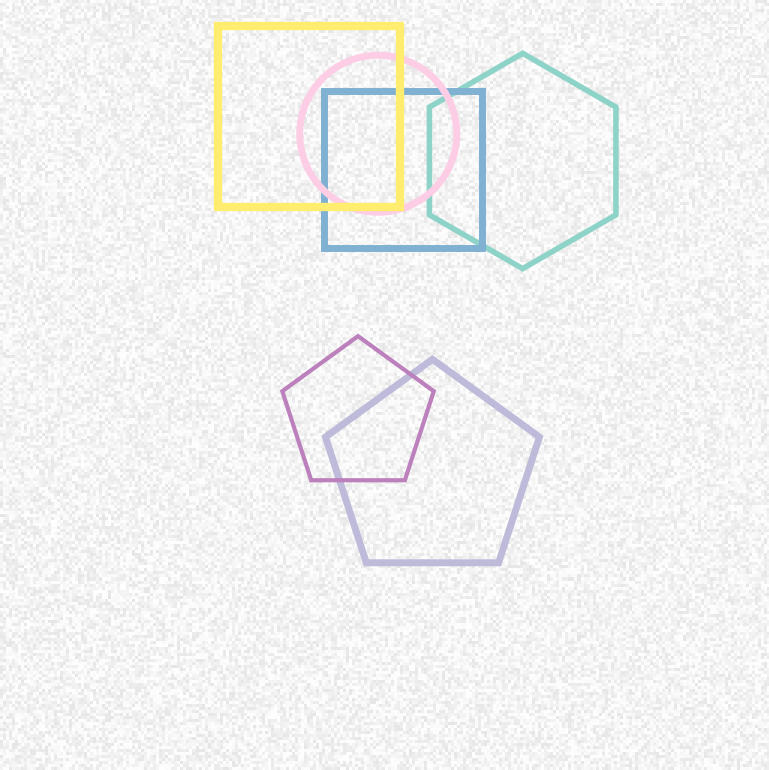[{"shape": "hexagon", "thickness": 2, "radius": 0.7, "center": [0.679, 0.791]}, {"shape": "pentagon", "thickness": 2.5, "radius": 0.73, "center": [0.562, 0.387]}, {"shape": "square", "thickness": 2.5, "radius": 0.51, "center": [0.523, 0.78]}, {"shape": "circle", "thickness": 2.5, "radius": 0.51, "center": [0.491, 0.826]}, {"shape": "pentagon", "thickness": 1.5, "radius": 0.52, "center": [0.465, 0.46]}, {"shape": "square", "thickness": 3, "radius": 0.59, "center": [0.401, 0.849]}]